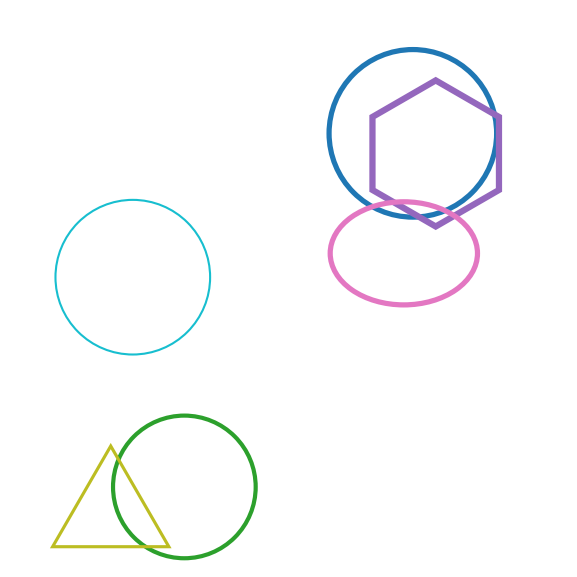[{"shape": "circle", "thickness": 2.5, "radius": 0.73, "center": [0.715, 0.768]}, {"shape": "circle", "thickness": 2, "radius": 0.62, "center": [0.319, 0.156]}, {"shape": "hexagon", "thickness": 3, "radius": 0.63, "center": [0.754, 0.733]}, {"shape": "oval", "thickness": 2.5, "radius": 0.64, "center": [0.699, 0.56]}, {"shape": "triangle", "thickness": 1.5, "radius": 0.58, "center": [0.192, 0.111]}, {"shape": "circle", "thickness": 1, "radius": 0.67, "center": [0.23, 0.519]}]